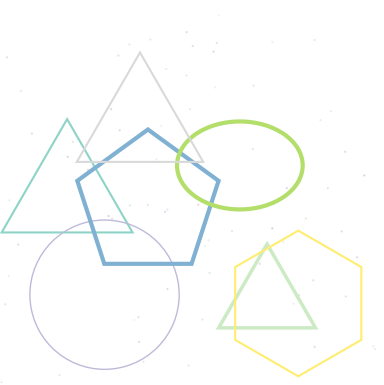[{"shape": "triangle", "thickness": 1.5, "radius": 0.98, "center": [0.174, 0.494]}, {"shape": "circle", "thickness": 1, "radius": 0.97, "center": [0.272, 0.235]}, {"shape": "pentagon", "thickness": 3, "radius": 0.96, "center": [0.384, 0.471]}, {"shape": "oval", "thickness": 3, "radius": 0.82, "center": [0.623, 0.57]}, {"shape": "triangle", "thickness": 1.5, "radius": 0.95, "center": [0.364, 0.674]}, {"shape": "triangle", "thickness": 2.5, "radius": 0.73, "center": [0.694, 0.221]}, {"shape": "hexagon", "thickness": 1.5, "radius": 0.95, "center": [0.775, 0.212]}]